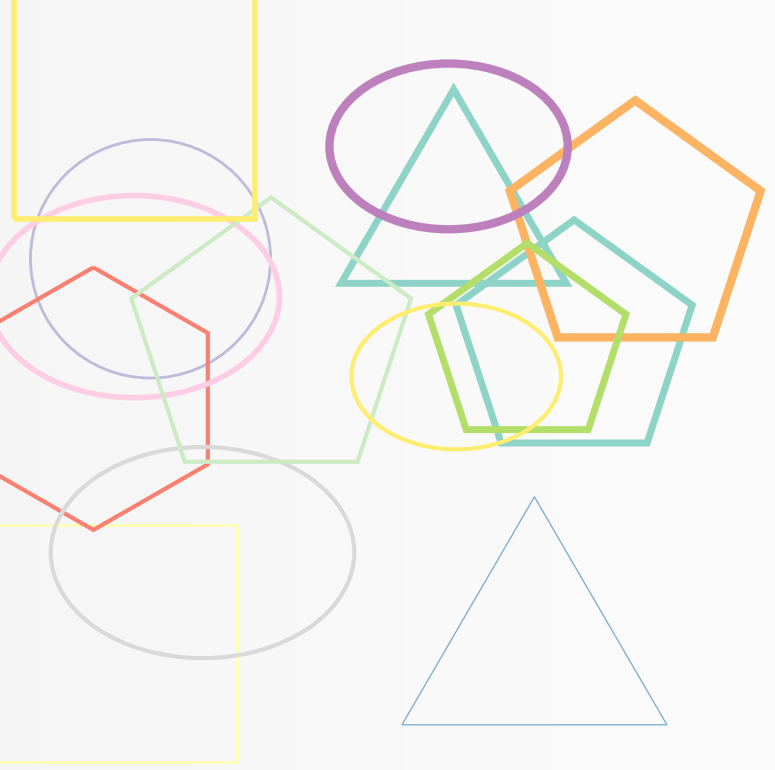[{"shape": "triangle", "thickness": 2.5, "radius": 0.84, "center": [0.585, 0.716]}, {"shape": "pentagon", "thickness": 2.5, "radius": 0.8, "center": [0.741, 0.554]}, {"shape": "square", "thickness": 1, "radius": 0.77, "center": [0.152, 0.165]}, {"shape": "circle", "thickness": 1, "radius": 0.77, "center": [0.194, 0.664]}, {"shape": "hexagon", "thickness": 1.5, "radius": 0.85, "center": [0.121, 0.482]}, {"shape": "triangle", "thickness": 0.5, "radius": 0.99, "center": [0.69, 0.157]}, {"shape": "pentagon", "thickness": 3, "radius": 0.85, "center": [0.82, 0.699]}, {"shape": "pentagon", "thickness": 2.5, "radius": 0.67, "center": [0.68, 0.55]}, {"shape": "oval", "thickness": 2, "radius": 0.94, "center": [0.173, 0.615]}, {"shape": "oval", "thickness": 1.5, "radius": 0.98, "center": [0.261, 0.282]}, {"shape": "oval", "thickness": 3, "radius": 0.77, "center": [0.579, 0.81]}, {"shape": "pentagon", "thickness": 1.5, "radius": 0.95, "center": [0.35, 0.554]}, {"shape": "oval", "thickness": 1.5, "radius": 0.68, "center": [0.589, 0.511]}, {"shape": "square", "thickness": 2, "radius": 0.78, "center": [0.173, 0.871]}]